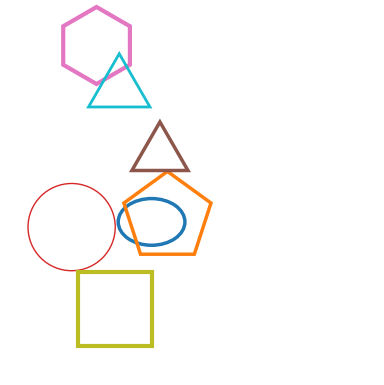[{"shape": "oval", "thickness": 2.5, "radius": 0.43, "center": [0.394, 0.424]}, {"shape": "pentagon", "thickness": 2.5, "radius": 0.59, "center": [0.435, 0.436]}, {"shape": "circle", "thickness": 1, "radius": 0.57, "center": [0.186, 0.41]}, {"shape": "triangle", "thickness": 2.5, "radius": 0.42, "center": [0.415, 0.599]}, {"shape": "hexagon", "thickness": 3, "radius": 0.5, "center": [0.251, 0.882]}, {"shape": "square", "thickness": 3, "radius": 0.48, "center": [0.3, 0.198]}, {"shape": "triangle", "thickness": 2, "radius": 0.46, "center": [0.31, 0.768]}]